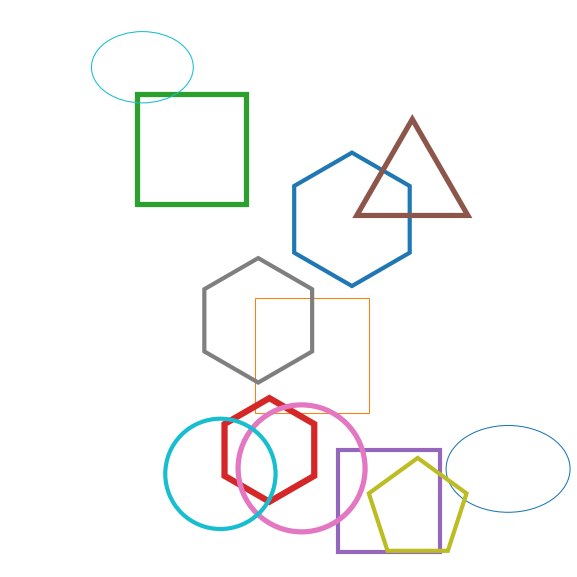[{"shape": "hexagon", "thickness": 2, "radius": 0.58, "center": [0.609, 0.619]}, {"shape": "oval", "thickness": 0.5, "radius": 0.54, "center": [0.88, 0.187]}, {"shape": "square", "thickness": 0.5, "radius": 0.5, "center": [0.54, 0.384]}, {"shape": "square", "thickness": 2.5, "radius": 0.47, "center": [0.331, 0.741]}, {"shape": "hexagon", "thickness": 3, "radius": 0.45, "center": [0.466, 0.22]}, {"shape": "square", "thickness": 2, "radius": 0.44, "center": [0.673, 0.132]}, {"shape": "triangle", "thickness": 2.5, "radius": 0.56, "center": [0.714, 0.682]}, {"shape": "circle", "thickness": 2.5, "radius": 0.55, "center": [0.522, 0.188]}, {"shape": "hexagon", "thickness": 2, "radius": 0.54, "center": [0.447, 0.444]}, {"shape": "pentagon", "thickness": 2, "radius": 0.44, "center": [0.723, 0.117]}, {"shape": "oval", "thickness": 0.5, "radius": 0.44, "center": [0.247, 0.883]}, {"shape": "circle", "thickness": 2, "radius": 0.48, "center": [0.382, 0.179]}]